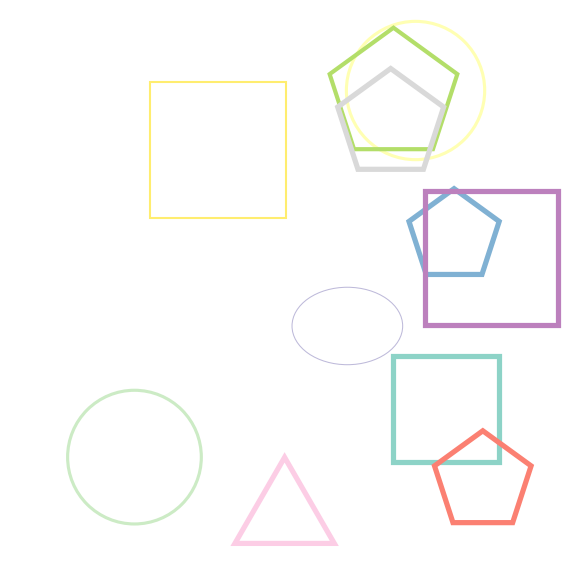[{"shape": "square", "thickness": 2.5, "radius": 0.46, "center": [0.773, 0.291]}, {"shape": "circle", "thickness": 1.5, "radius": 0.6, "center": [0.72, 0.842]}, {"shape": "oval", "thickness": 0.5, "radius": 0.48, "center": [0.601, 0.435]}, {"shape": "pentagon", "thickness": 2.5, "radius": 0.44, "center": [0.836, 0.165]}, {"shape": "pentagon", "thickness": 2.5, "radius": 0.41, "center": [0.786, 0.59]}, {"shape": "pentagon", "thickness": 2, "radius": 0.58, "center": [0.681, 0.835]}, {"shape": "triangle", "thickness": 2.5, "radius": 0.5, "center": [0.493, 0.108]}, {"shape": "pentagon", "thickness": 2.5, "radius": 0.48, "center": [0.677, 0.784]}, {"shape": "square", "thickness": 2.5, "radius": 0.58, "center": [0.851, 0.552]}, {"shape": "circle", "thickness": 1.5, "radius": 0.58, "center": [0.233, 0.208]}, {"shape": "square", "thickness": 1, "radius": 0.59, "center": [0.378, 0.74]}]